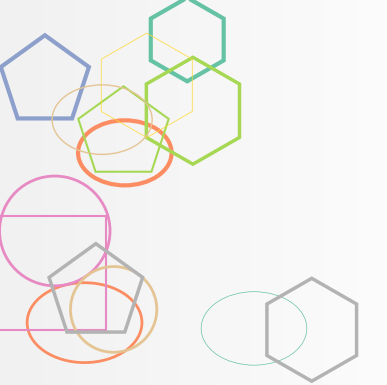[{"shape": "oval", "thickness": 0.5, "radius": 0.68, "center": [0.655, 0.147]}, {"shape": "hexagon", "thickness": 3, "radius": 0.54, "center": [0.483, 0.897]}, {"shape": "oval", "thickness": 3, "radius": 0.6, "center": [0.322, 0.603]}, {"shape": "oval", "thickness": 2, "radius": 0.74, "center": [0.218, 0.162]}, {"shape": "pentagon", "thickness": 3, "radius": 0.6, "center": [0.116, 0.789]}, {"shape": "circle", "thickness": 2, "radius": 0.71, "center": [0.141, 0.4]}, {"shape": "square", "thickness": 1.5, "radius": 0.74, "center": [0.124, 0.291]}, {"shape": "hexagon", "thickness": 2.5, "radius": 0.69, "center": [0.498, 0.712]}, {"shape": "pentagon", "thickness": 1.5, "radius": 0.61, "center": [0.319, 0.653]}, {"shape": "hexagon", "thickness": 0.5, "radius": 0.68, "center": [0.379, 0.778]}, {"shape": "oval", "thickness": 1, "radius": 0.65, "center": [0.264, 0.689]}, {"shape": "circle", "thickness": 2, "radius": 0.56, "center": [0.293, 0.196]}, {"shape": "hexagon", "thickness": 2.5, "radius": 0.67, "center": [0.805, 0.143]}, {"shape": "pentagon", "thickness": 2.5, "radius": 0.63, "center": [0.247, 0.24]}]